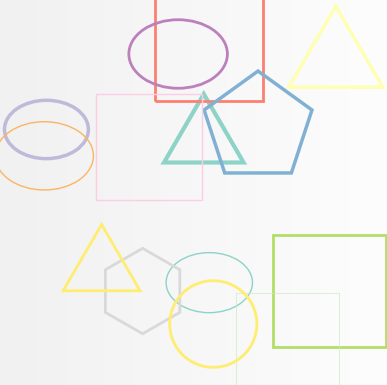[{"shape": "oval", "thickness": 1, "radius": 0.56, "center": [0.54, 0.266]}, {"shape": "triangle", "thickness": 3, "radius": 0.59, "center": [0.526, 0.637]}, {"shape": "triangle", "thickness": 2.5, "radius": 0.7, "center": [0.866, 0.844]}, {"shape": "oval", "thickness": 2.5, "radius": 0.54, "center": [0.12, 0.664]}, {"shape": "square", "thickness": 2, "radius": 0.69, "center": [0.539, 0.875]}, {"shape": "pentagon", "thickness": 2.5, "radius": 0.73, "center": [0.666, 0.669]}, {"shape": "oval", "thickness": 1, "radius": 0.63, "center": [0.114, 0.595]}, {"shape": "square", "thickness": 2, "radius": 0.73, "center": [0.85, 0.244]}, {"shape": "square", "thickness": 1, "radius": 0.69, "center": [0.385, 0.619]}, {"shape": "hexagon", "thickness": 2, "radius": 0.55, "center": [0.368, 0.244]}, {"shape": "oval", "thickness": 2, "radius": 0.64, "center": [0.46, 0.86]}, {"shape": "square", "thickness": 0.5, "radius": 0.67, "center": [0.742, 0.106]}, {"shape": "circle", "thickness": 2, "radius": 0.56, "center": [0.55, 0.158]}, {"shape": "triangle", "thickness": 2, "radius": 0.57, "center": [0.262, 0.302]}]